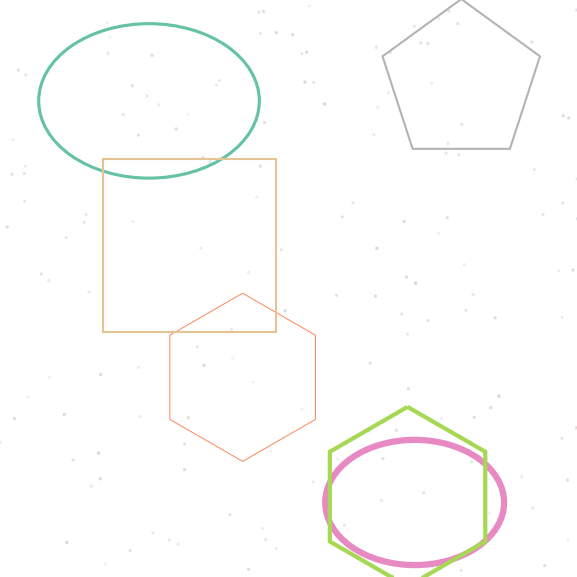[{"shape": "oval", "thickness": 1.5, "radius": 0.96, "center": [0.258, 0.824]}, {"shape": "hexagon", "thickness": 0.5, "radius": 0.73, "center": [0.42, 0.346]}, {"shape": "oval", "thickness": 3, "radius": 0.77, "center": [0.718, 0.129]}, {"shape": "hexagon", "thickness": 2, "radius": 0.78, "center": [0.706, 0.139]}, {"shape": "square", "thickness": 1, "radius": 0.75, "center": [0.329, 0.574]}, {"shape": "pentagon", "thickness": 1, "radius": 0.72, "center": [0.799, 0.857]}]